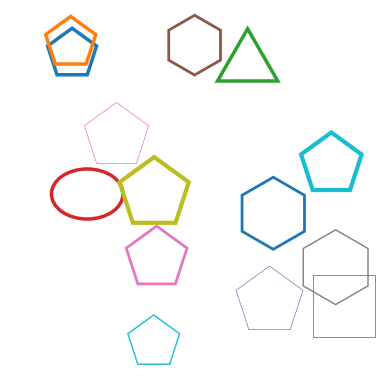[{"shape": "pentagon", "thickness": 2.5, "radius": 0.33, "center": [0.187, 0.86]}, {"shape": "hexagon", "thickness": 2, "radius": 0.47, "center": [0.71, 0.446]}, {"shape": "pentagon", "thickness": 2.5, "radius": 0.34, "center": [0.184, 0.889]}, {"shape": "triangle", "thickness": 2.5, "radius": 0.45, "center": [0.643, 0.835]}, {"shape": "square", "thickness": 0.5, "radius": 0.4, "center": [0.894, 0.205]}, {"shape": "oval", "thickness": 2.5, "radius": 0.46, "center": [0.227, 0.496]}, {"shape": "pentagon", "thickness": 0.5, "radius": 0.46, "center": [0.7, 0.218]}, {"shape": "hexagon", "thickness": 2, "radius": 0.39, "center": [0.505, 0.883]}, {"shape": "pentagon", "thickness": 2, "radius": 0.42, "center": [0.407, 0.33]}, {"shape": "pentagon", "thickness": 0.5, "radius": 0.44, "center": [0.303, 0.646]}, {"shape": "hexagon", "thickness": 1, "radius": 0.49, "center": [0.872, 0.306]}, {"shape": "pentagon", "thickness": 3, "radius": 0.47, "center": [0.4, 0.498]}, {"shape": "pentagon", "thickness": 3, "radius": 0.41, "center": [0.861, 0.573]}, {"shape": "pentagon", "thickness": 1, "radius": 0.35, "center": [0.399, 0.111]}]